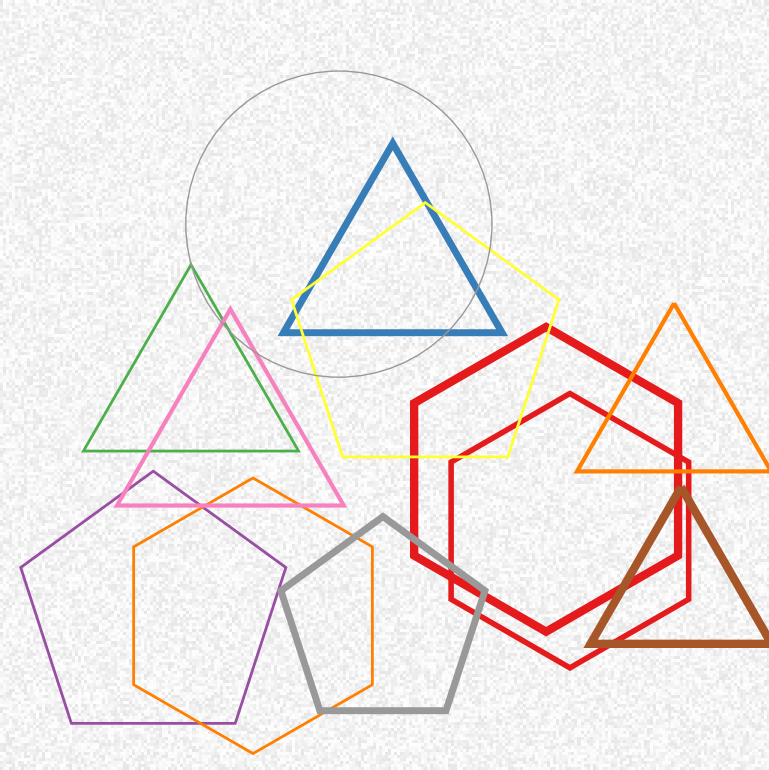[{"shape": "hexagon", "thickness": 3, "radius": 0.99, "center": [0.709, 0.378]}, {"shape": "hexagon", "thickness": 2, "radius": 0.89, "center": [0.74, 0.311]}, {"shape": "triangle", "thickness": 2.5, "radius": 0.82, "center": [0.51, 0.65]}, {"shape": "triangle", "thickness": 1, "radius": 0.81, "center": [0.248, 0.495]}, {"shape": "pentagon", "thickness": 1, "radius": 0.91, "center": [0.199, 0.207]}, {"shape": "triangle", "thickness": 1.5, "radius": 0.73, "center": [0.875, 0.461]}, {"shape": "hexagon", "thickness": 1, "radius": 0.89, "center": [0.329, 0.2]}, {"shape": "pentagon", "thickness": 1, "radius": 0.91, "center": [0.552, 0.554]}, {"shape": "triangle", "thickness": 3, "radius": 0.68, "center": [0.885, 0.232]}, {"shape": "triangle", "thickness": 1.5, "radius": 0.85, "center": [0.299, 0.428]}, {"shape": "circle", "thickness": 0.5, "radius": 0.99, "center": [0.44, 0.709]}, {"shape": "pentagon", "thickness": 2.5, "radius": 0.7, "center": [0.497, 0.19]}]